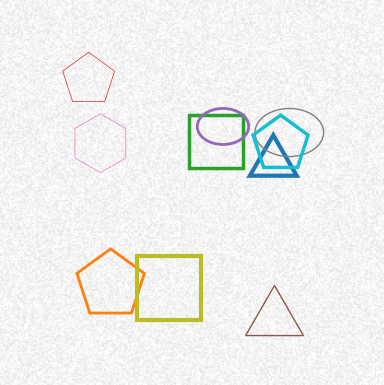[{"shape": "triangle", "thickness": 3, "radius": 0.35, "center": [0.71, 0.579]}, {"shape": "pentagon", "thickness": 2, "radius": 0.46, "center": [0.287, 0.261]}, {"shape": "square", "thickness": 2.5, "radius": 0.35, "center": [0.561, 0.632]}, {"shape": "pentagon", "thickness": 0.5, "radius": 0.35, "center": [0.23, 0.793]}, {"shape": "oval", "thickness": 2, "radius": 0.33, "center": [0.579, 0.672]}, {"shape": "triangle", "thickness": 1, "radius": 0.43, "center": [0.713, 0.172]}, {"shape": "hexagon", "thickness": 0.5, "radius": 0.38, "center": [0.261, 0.628]}, {"shape": "oval", "thickness": 1, "radius": 0.45, "center": [0.751, 0.656]}, {"shape": "square", "thickness": 3, "radius": 0.42, "center": [0.439, 0.252]}, {"shape": "pentagon", "thickness": 2.5, "radius": 0.38, "center": [0.729, 0.626]}]